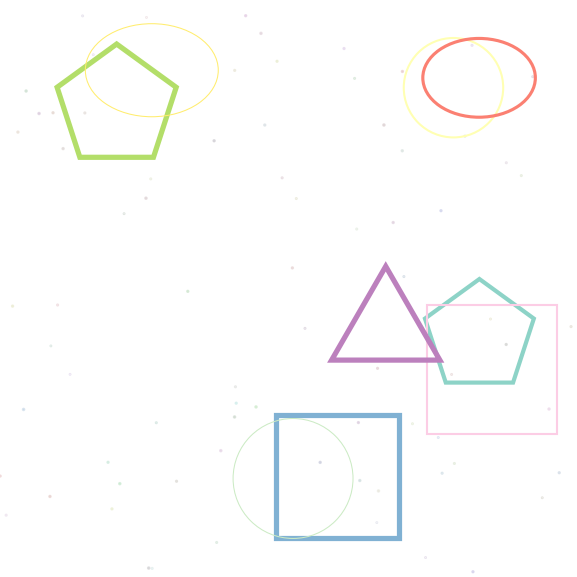[{"shape": "pentagon", "thickness": 2, "radius": 0.5, "center": [0.83, 0.417]}, {"shape": "circle", "thickness": 1, "radius": 0.43, "center": [0.785, 0.847]}, {"shape": "oval", "thickness": 1.5, "radius": 0.49, "center": [0.83, 0.864]}, {"shape": "square", "thickness": 2.5, "radius": 0.53, "center": [0.584, 0.174]}, {"shape": "pentagon", "thickness": 2.5, "radius": 0.54, "center": [0.202, 0.814]}, {"shape": "square", "thickness": 1, "radius": 0.56, "center": [0.851, 0.359]}, {"shape": "triangle", "thickness": 2.5, "radius": 0.54, "center": [0.668, 0.43]}, {"shape": "circle", "thickness": 0.5, "radius": 0.52, "center": [0.507, 0.171]}, {"shape": "oval", "thickness": 0.5, "radius": 0.58, "center": [0.263, 0.878]}]